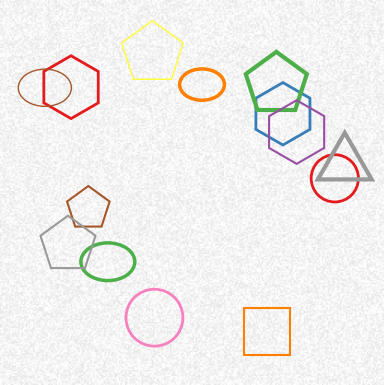[{"shape": "hexagon", "thickness": 2, "radius": 0.41, "center": [0.185, 0.774]}, {"shape": "circle", "thickness": 2, "radius": 0.31, "center": [0.87, 0.537]}, {"shape": "hexagon", "thickness": 2, "radius": 0.41, "center": [0.735, 0.704]}, {"shape": "oval", "thickness": 2.5, "radius": 0.35, "center": [0.28, 0.32]}, {"shape": "pentagon", "thickness": 3, "radius": 0.42, "center": [0.718, 0.782]}, {"shape": "hexagon", "thickness": 1.5, "radius": 0.41, "center": [0.77, 0.657]}, {"shape": "square", "thickness": 1.5, "radius": 0.3, "center": [0.694, 0.139]}, {"shape": "oval", "thickness": 2.5, "radius": 0.29, "center": [0.525, 0.78]}, {"shape": "pentagon", "thickness": 1, "radius": 0.42, "center": [0.396, 0.862]}, {"shape": "pentagon", "thickness": 1.5, "radius": 0.29, "center": [0.229, 0.459]}, {"shape": "oval", "thickness": 1, "radius": 0.34, "center": [0.116, 0.772]}, {"shape": "circle", "thickness": 2, "radius": 0.37, "center": [0.401, 0.175]}, {"shape": "pentagon", "thickness": 1.5, "radius": 0.38, "center": [0.177, 0.365]}, {"shape": "triangle", "thickness": 3, "radius": 0.4, "center": [0.895, 0.574]}]